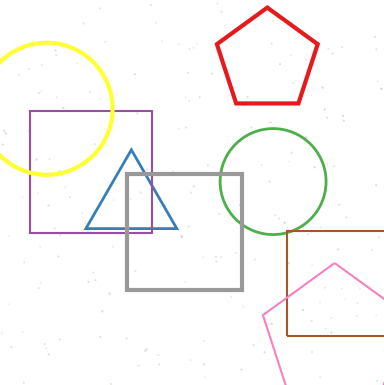[{"shape": "pentagon", "thickness": 3, "radius": 0.69, "center": [0.694, 0.843]}, {"shape": "triangle", "thickness": 2, "radius": 0.68, "center": [0.341, 0.474]}, {"shape": "circle", "thickness": 2, "radius": 0.69, "center": [0.709, 0.528]}, {"shape": "square", "thickness": 1.5, "radius": 0.79, "center": [0.236, 0.554]}, {"shape": "circle", "thickness": 3, "radius": 0.86, "center": [0.121, 0.717]}, {"shape": "square", "thickness": 1.5, "radius": 0.68, "center": [0.882, 0.264]}, {"shape": "pentagon", "thickness": 1.5, "radius": 0.98, "center": [0.869, 0.121]}, {"shape": "square", "thickness": 3, "radius": 0.75, "center": [0.479, 0.397]}]